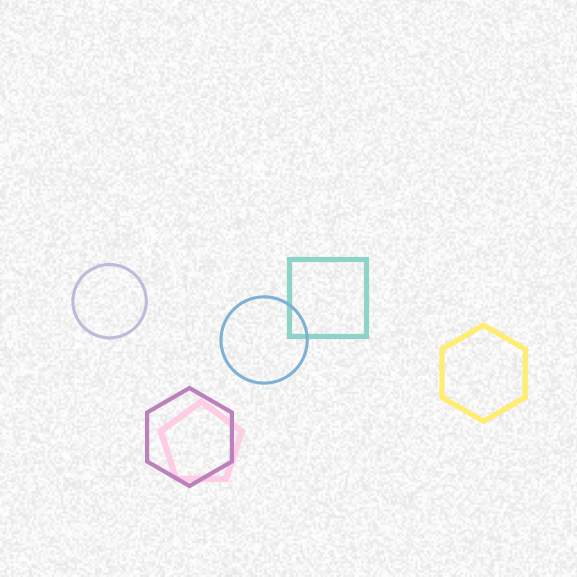[{"shape": "square", "thickness": 2.5, "radius": 0.33, "center": [0.567, 0.484]}, {"shape": "circle", "thickness": 1.5, "radius": 0.32, "center": [0.19, 0.478]}, {"shape": "circle", "thickness": 1.5, "radius": 0.37, "center": [0.457, 0.41]}, {"shape": "pentagon", "thickness": 3, "radius": 0.37, "center": [0.349, 0.23]}, {"shape": "hexagon", "thickness": 2, "radius": 0.42, "center": [0.328, 0.242]}, {"shape": "hexagon", "thickness": 2.5, "radius": 0.42, "center": [0.837, 0.353]}]